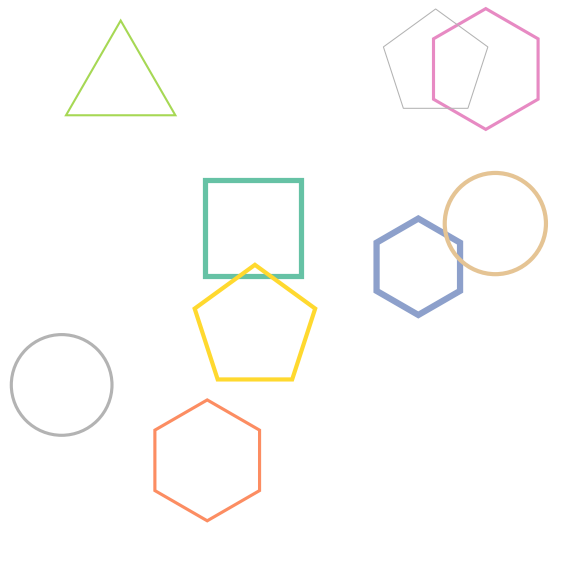[{"shape": "square", "thickness": 2.5, "radius": 0.41, "center": [0.438, 0.604]}, {"shape": "hexagon", "thickness": 1.5, "radius": 0.52, "center": [0.359, 0.202]}, {"shape": "hexagon", "thickness": 3, "radius": 0.42, "center": [0.724, 0.537]}, {"shape": "hexagon", "thickness": 1.5, "radius": 0.52, "center": [0.841, 0.88]}, {"shape": "triangle", "thickness": 1, "radius": 0.55, "center": [0.209, 0.854]}, {"shape": "pentagon", "thickness": 2, "radius": 0.55, "center": [0.441, 0.431]}, {"shape": "circle", "thickness": 2, "radius": 0.44, "center": [0.858, 0.612]}, {"shape": "pentagon", "thickness": 0.5, "radius": 0.48, "center": [0.754, 0.889]}, {"shape": "circle", "thickness": 1.5, "radius": 0.44, "center": [0.107, 0.333]}]